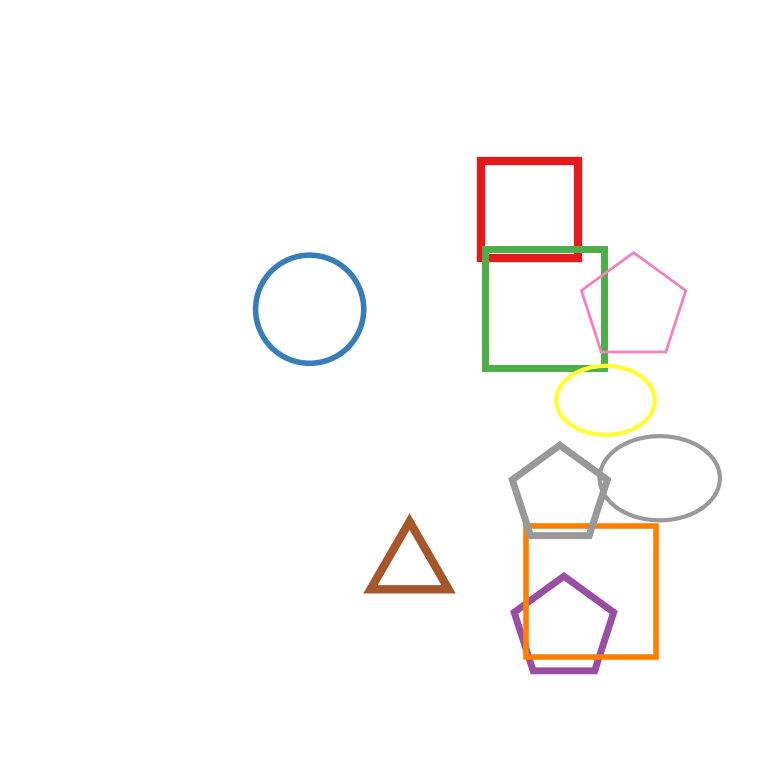[{"shape": "square", "thickness": 3, "radius": 0.32, "center": [0.688, 0.728]}, {"shape": "circle", "thickness": 2, "radius": 0.35, "center": [0.402, 0.598]}, {"shape": "square", "thickness": 2.5, "radius": 0.38, "center": [0.707, 0.599]}, {"shape": "pentagon", "thickness": 2.5, "radius": 0.34, "center": [0.732, 0.184]}, {"shape": "square", "thickness": 2, "radius": 0.42, "center": [0.768, 0.232]}, {"shape": "oval", "thickness": 1.5, "radius": 0.32, "center": [0.786, 0.48]}, {"shape": "triangle", "thickness": 3, "radius": 0.29, "center": [0.532, 0.264]}, {"shape": "pentagon", "thickness": 1, "radius": 0.36, "center": [0.823, 0.601]}, {"shape": "oval", "thickness": 1.5, "radius": 0.39, "center": [0.857, 0.379]}, {"shape": "pentagon", "thickness": 2.5, "radius": 0.32, "center": [0.727, 0.357]}]